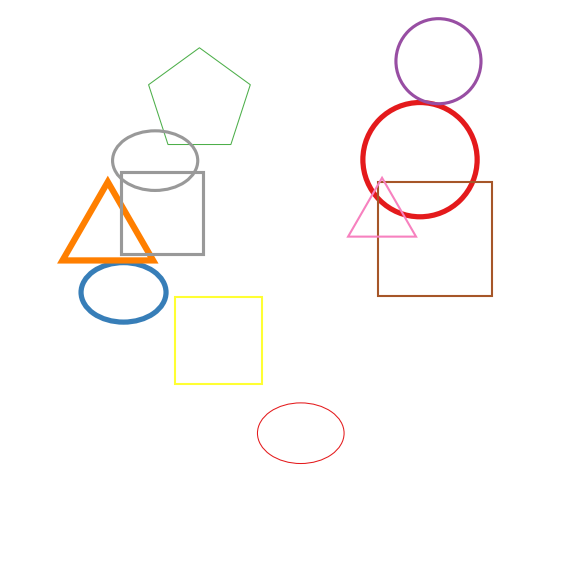[{"shape": "circle", "thickness": 2.5, "radius": 0.49, "center": [0.727, 0.723]}, {"shape": "oval", "thickness": 0.5, "radius": 0.37, "center": [0.521, 0.249]}, {"shape": "oval", "thickness": 2.5, "radius": 0.37, "center": [0.214, 0.493]}, {"shape": "pentagon", "thickness": 0.5, "radius": 0.46, "center": [0.345, 0.824]}, {"shape": "circle", "thickness": 1.5, "radius": 0.37, "center": [0.759, 0.893]}, {"shape": "triangle", "thickness": 3, "radius": 0.45, "center": [0.187, 0.593]}, {"shape": "square", "thickness": 1, "radius": 0.38, "center": [0.378, 0.409]}, {"shape": "square", "thickness": 1, "radius": 0.5, "center": [0.754, 0.585]}, {"shape": "triangle", "thickness": 1, "radius": 0.34, "center": [0.662, 0.623]}, {"shape": "square", "thickness": 1.5, "radius": 0.36, "center": [0.281, 0.631]}, {"shape": "oval", "thickness": 1.5, "radius": 0.37, "center": [0.269, 0.721]}]